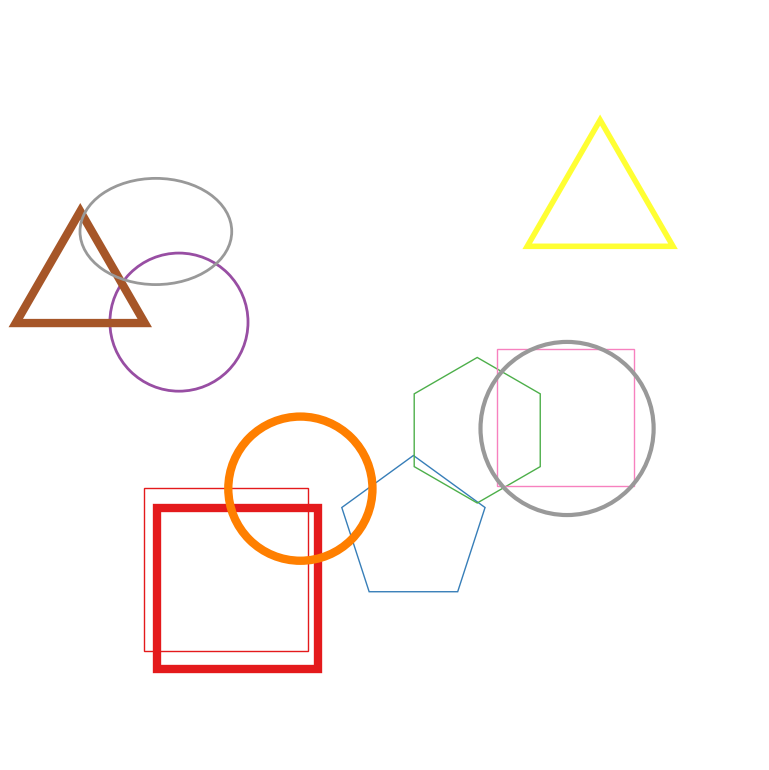[{"shape": "square", "thickness": 0.5, "radius": 0.53, "center": [0.293, 0.261]}, {"shape": "square", "thickness": 3, "radius": 0.52, "center": [0.309, 0.235]}, {"shape": "pentagon", "thickness": 0.5, "radius": 0.49, "center": [0.537, 0.311]}, {"shape": "hexagon", "thickness": 0.5, "radius": 0.47, "center": [0.62, 0.441]}, {"shape": "circle", "thickness": 1, "radius": 0.45, "center": [0.232, 0.582]}, {"shape": "circle", "thickness": 3, "radius": 0.47, "center": [0.39, 0.365]}, {"shape": "triangle", "thickness": 2, "radius": 0.55, "center": [0.779, 0.735]}, {"shape": "triangle", "thickness": 3, "radius": 0.48, "center": [0.104, 0.629]}, {"shape": "square", "thickness": 0.5, "radius": 0.45, "center": [0.735, 0.458]}, {"shape": "circle", "thickness": 1.5, "radius": 0.56, "center": [0.736, 0.444]}, {"shape": "oval", "thickness": 1, "radius": 0.49, "center": [0.202, 0.699]}]